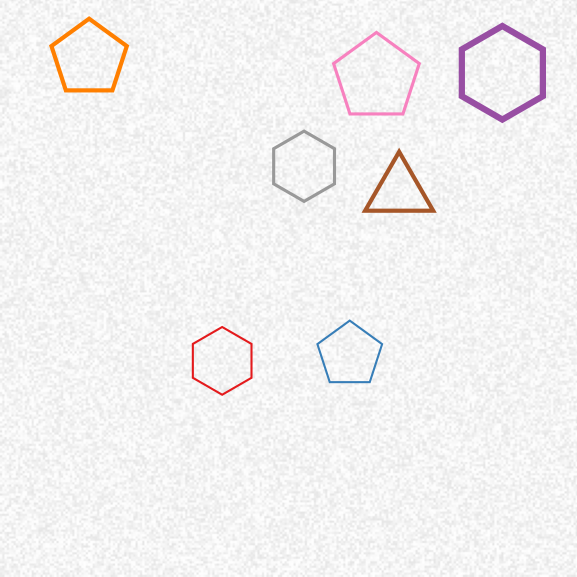[{"shape": "hexagon", "thickness": 1, "radius": 0.29, "center": [0.385, 0.374]}, {"shape": "pentagon", "thickness": 1, "radius": 0.29, "center": [0.606, 0.385]}, {"shape": "hexagon", "thickness": 3, "radius": 0.41, "center": [0.87, 0.873]}, {"shape": "pentagon", "thickness": 2, "radius": 0.34, "center": [0.154, 0.898]}, {"shape": "triangle", "thickness": 2, "radius": 0.34, "center": [0.691, 0.668]}, {"shape": "pentagon", "thickness": 1.5, "radius": 0.39, "center": [0.652, 0.865]}, {"shape": "hexagon", "thickness": 1.5, "radius": 0.3, "center": [0.527, 0.711]}]